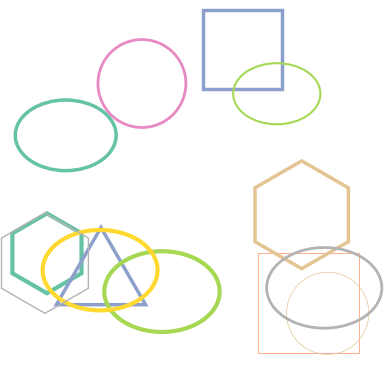[{"shape": "oval", "thickness": 2.5, "radius": 0.66, "center": [0.171, 0.648]}, {"shape": "hexagon", "thickness": 3, "radius": 0.52, "center": [0.122, 0.342]}, {"shape": "square", "thickness": 0.5, "radius": 0.65, "center": [0.801, 0.212]}, {"shape": "square", "thickness": 2.5, "radius": 0.51, "center": [0.63, 0.871]}, {"shape": "triangle", "thickness": 2.5, "radius": 0.67, "center": [0.262, 0.275]}, {"shape": "circle", "thickness": 2, "radius": 0.57, "center": [0.369, 0.783]}, {"shape": "oval", "thickness": 3, "radius": 0.75, "center": [0.421, 0.243]}, {"shape": "oval", "thickness": 1.5, "radius": 0.57, "center": [0.719, 0.757]}, {"shape": "oval", "thickness": 3, "radius": 0.75, "center": [0.26, 0.298]}, {"shape": "circle", "thickness": 0.5, "radius": 0.53, "center": [0.851, 0.186]}, {"shape": "hexagon", "thickness": 2.5, "radius": 0.7, "center": [0.784, 0.442]}, {"shape": "hexagon", "thickness": 1, "radius": 0.65, "center": [0.117, 0.316]}, {"shape": "oval", "thickness": 2, "radius": 0.75, "center": [0.842, 0.252]}]